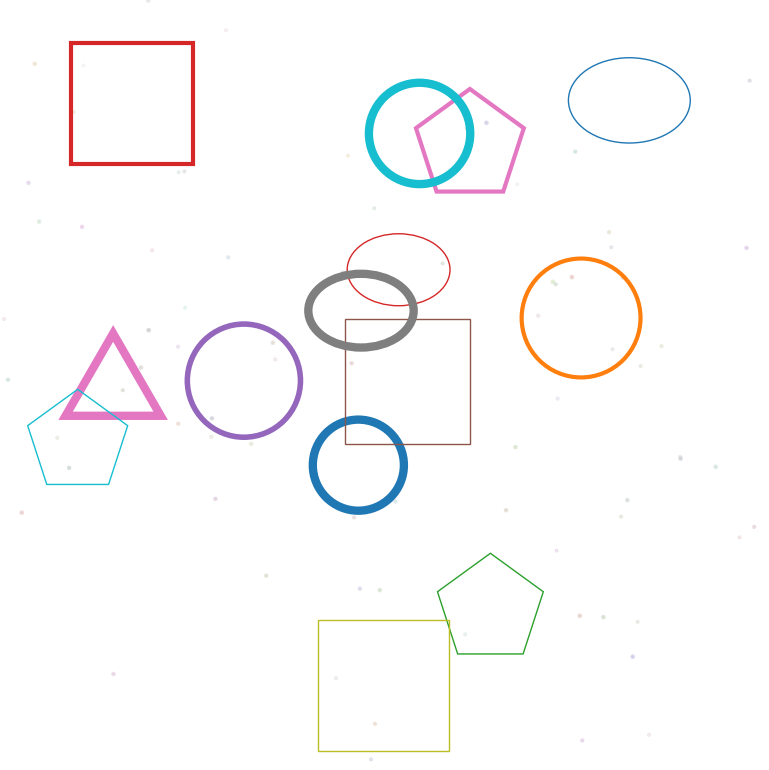[{"shape": "circle", "thickness": 3, "radius": 0.3, "center": [0.465, 0.396]}, {"shape": "oval", "thickness": 0.5, "radius": 0.4, "center": [0.817, 0.87]}, {"shape": "circle", "thickness": 1.5, "radius": 0.39, "center": [0.755, 0.587]}, {"shape": "pentagon", "thickness": 0.5, "radius": 0.36, "center": [0.637, 0.209]}, {"shape": "oval", "thickness": 0.5, "radius": 0.33, "center": [0.518, 0.65]}, {"shape": "square", "thickness": 1.5, "radius": 0.39, "center": [0.172, 0.865]}, {"shape": "circle", "thickness": 2, "radius": 0.37, "center": [0.317, 0.506]}, {"shape": "square", "thickness": 0.5, "radius": 0.41, "center": [0.529, 0.504]}, {"shape": "pentagon", "thickness": 1.5, "radius": 0.37, "center": [0.61, 0.811]}, {"shape": "triangle", "thickness": 3, "radius": 0.36, "center": [0.147, 0.496]}, {"shape": "oval", "thickness": 3, "radius": 0.34, "center": [0.469, 0.597]}, {"shape": "square", "thickness": 0.5, "radius": 0.43, "center": [0.498, 0.109]}, {"shape": "pentagon", "thickness": 0.5, "radius": 0.34, "center": [0.101, 0.426]}, {"shape": "circle", "thickness": 3, "radius": 0.33, "center": [0.545, 0.827]}]